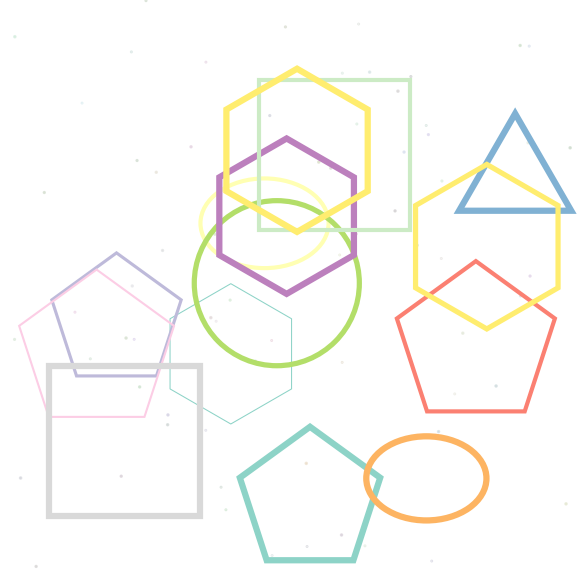[{"shape": "hexagon", "thickness": 0.5, "radius": 0.61, "center": [0.4, 0.386]}, {"shape": "pentagon", "thickness": 3, "radius": 0.64, "center": [0.537, 0.132]}, {"shape": "oval", "thickness": 2, "radius": 0.55, "center": [0.458, 0.613]}, {"shape": "pentagon", "thickness": 1.5, "radius": 0.59, "center": [0.202, 0.443]}, {"shape": "pentagon", "thickness": 2, "radius": 0.72, "center": [0.824, 0.403]}, {"shape": "triangle", "thickness": 3, "radius": 0.56, "center": [0.892, 0.69]}, {"shape": "oval", "thickness": 3, "radius": 0.52, "center": [0.738, 0.171]}, {"shape": "circle", "thickness": 2.5, "radius": 0.71, "center": [0.479, 0.509]}, {"shape": "pentagon", "thickness": 1, "radius": 0.7, "center": [0.167, 0.391]}, {"shape": "square", "thickness": 3, "radius": 0.65, "center": [0.215, 0.236]}, {"shape": "hexagon", "thickness": 3, "radius": 0.67, "center": [0.496, 0.625]}, {"shape": "square", "thickness": 2, "radius": 0.65, "center": [0.579, 0.731]}, {"shape": "hexagon", "thickness": 3, "radius": 0.71, "center": [0.514, 0.739]}, {"shape": "hexagon", "thickness": 2.5, "radius": 0.71, "center": [0.843, 0.572]}]